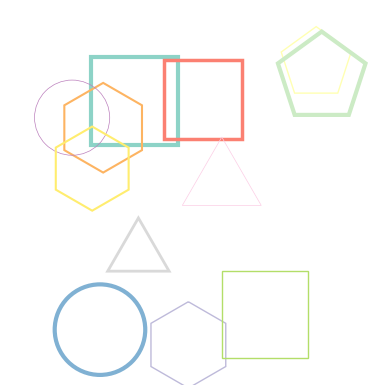[{"shape": "square", "thickness": 3, "radius": 0.57, "center": [0.35, 0.737]}, {"shape": "pentagon", "thickness": 1, "radius": 0.48, "center": [0.821, 0.835]}, {"shape": "hexagon", "thickness": 1, "radius": 0.56, "center": [0.489, 0.104]}, {"shape": "square", "thickness": 2.5, "radius": 0.51, "center": [0.528, 0.742]}, {"shape": "circle", "thickness": 3, "radius": 0.59, "center": [0.26, 0.144]}, {"shape": "hexagon", "thickness": 1.5, "radius": 0.58, "center": [0.268, 0.668]}, {"shape": "square", "thickness": 1, "radius": 0.56, "center": [0.688, 0.183]}, {"shape": "triangle", "thickness": 0.5, "radius": 0.59, "center": [0.576, 0.526]}, {"shape": "triangle", "thickness": 2, "radius": 0.46, "center": [0.359, 0.342]}, {"shape": "circle", "thickness": 0.5, "radius": 0.49, "center": [0.187, 0.694]}, {"shape": "pentagon", "thickness": 3, "radius": 0.6, "center": [0.836, 0.798]}, {"shape": "hexagon", "thickness": 1.5, "radius": 0.55, "center": [0.239, 0.562]}]